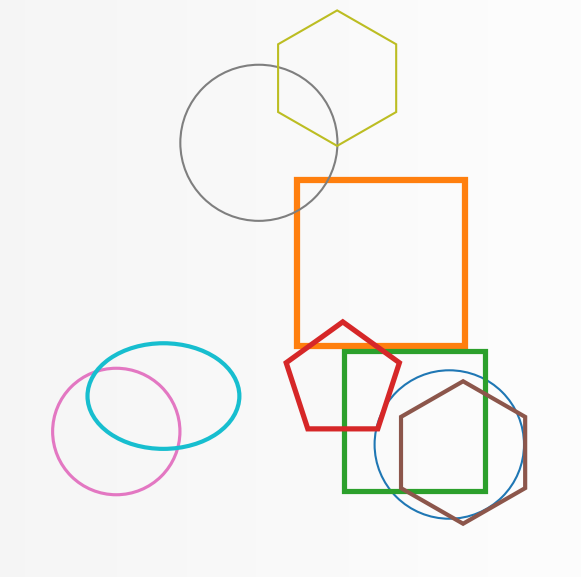[{"shape": "circle", "thickness": 1, "radius": 0.64, "center": [0.773, 0.229]}, {"shape": "square", "thickness": 3, "radius": 0.72, "center": [0.656, 0.544]}, {"shape": "square", "thickness": 2.5, "radius": 0.61, "center": [0.713, 0.27]}, {"shape": "pentagon", "thickness": 2.5, "radius": 0.51, "center": [0.59, 0.339]}, {"shape": "hexagon", "thickness": 2, "radius": 0.62, "center": [0.797, 0.216]}, {"shape": "circle", "thickness": 1.5, "radius": 0.55, "center": [0.2, 0.252]}, {"shape": "circle", "thickness": 1, "radius": 0.68, "center": [0.445, 0.752]}, {"shape": "hexagon", "thickness": 1, "radius": 0.59, "center": [0.58, 0.864]}, {"shape": "oval", "thickness": 2, "radius": 0.65, "center": [0.281, 0.313]}]